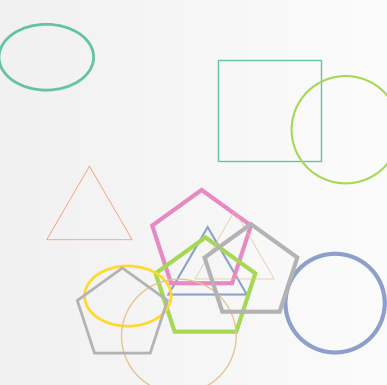[{"shape": "oval", "thickness": 2, "radius": 0.61, "center": [0.119, 0.851]}, {"shape": "square", "thickness": 1, "radius": 0.66, "center": [0.695, 0.713]}, {"shape": "triangle", "thickness": 0.5, "radius": 0.64, "center": [0.231, 0.441]}, {"shape": "circle", "thickness": 3, "radius": 0.64, "center": [0.865, 0.213]}, {"shape": "triangle", "thickness": 1.5, "radius": 0.58, "center": [0.536, 0.293]}, {"shape": "pentagon", "thickness": 3, "radius": 0.67, "center": [0.52, 0.373]}, {"shape": "pentagon", "thickness": 3, "radius": 0.68, "center": [0.53, 0.248]}, {"shape": "circle", "thickness": 1.5, "radius": 0.7, "center": [0.892, 0.663]}, {"shape": "oval", "thickness": 2, "radius": 0.56, "center": [0.33, 0.231]}, {"shape": "circle", "thickness": 1, "radius": 0.74, "center": [0.462, 0.127]}, {"shape": "triangle", "thickness": 0.5, "radius": 0.59, "center": [0.606, 0.334]}, {"shape": "pentagon", "thickness": 3, "radius": 0.63, "center": [0.648, 0.292]}, {"shape": "pentagon", "thickness": 2, "radius": 0.61, "center": [0.316, 0.182]}]